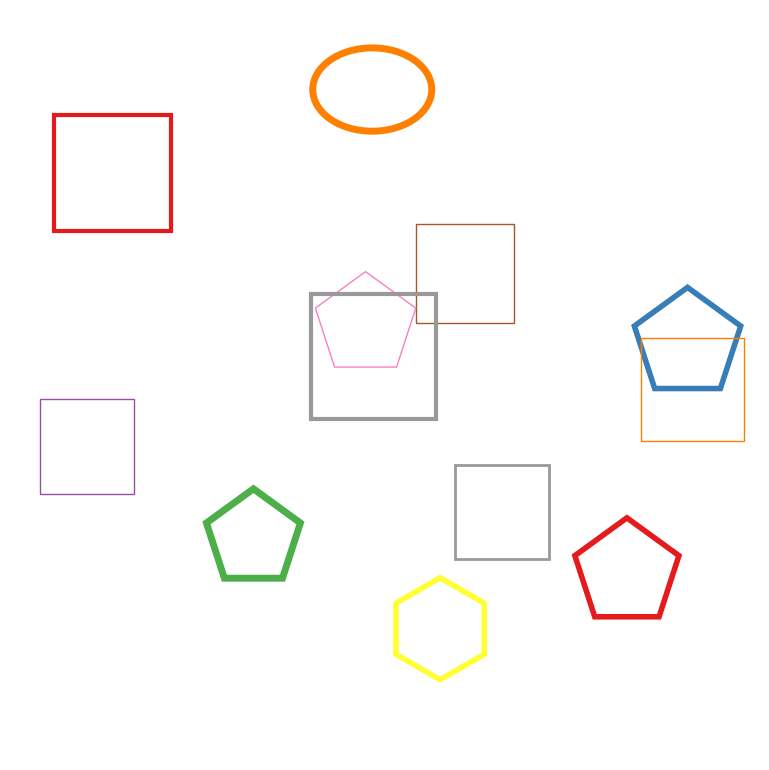[{"shape": "square", "thickness": 1.5, "radius": 0.38, "center": [0.146, 0.775]}, {"shape": "pentagon", "thickness": 2, "radius": 0.36, "center": [0.814, 0.256]}, {"shape": "pentagon", "thickness": 2, "radius": 0.36, "center": [0.893, 0.554]}, {"shape": "pentagon", "thickness": 2.5, "radius": 0.32, "center": [0.329, 0.301]}, {"shape": "square", "thickness": 0.5, "radius": 0.31, "center": [0.113, 0.42]}, {"shape": "square", "thickness": 0.5, "radius": 0.33, "center": [0.899, 0.494]}, {"shape": "oval", "thickness": 2.5, "radius": 0.39, "center": [0.483, 0.884]}, {"shape": "hexagon", "thickness": 2, "radius": 0.33, "center": [0.572, 0.183]}, {"shape": "square", "thickness": 0.5, "radius": 0.32, "center": [0.604, 0.645]}, {"shape": "pentagon", "thickness": 0.5, "radius": 0.34, "center": [0.475, 0.579]}, {"shape": "square", "thickness": 1, "radius": 0.3, "center": [0.653, 0.335]}, {"shape": "square", "thickness": 1.5, "radius": 0.41, "center": [0.485, 0.537]}]